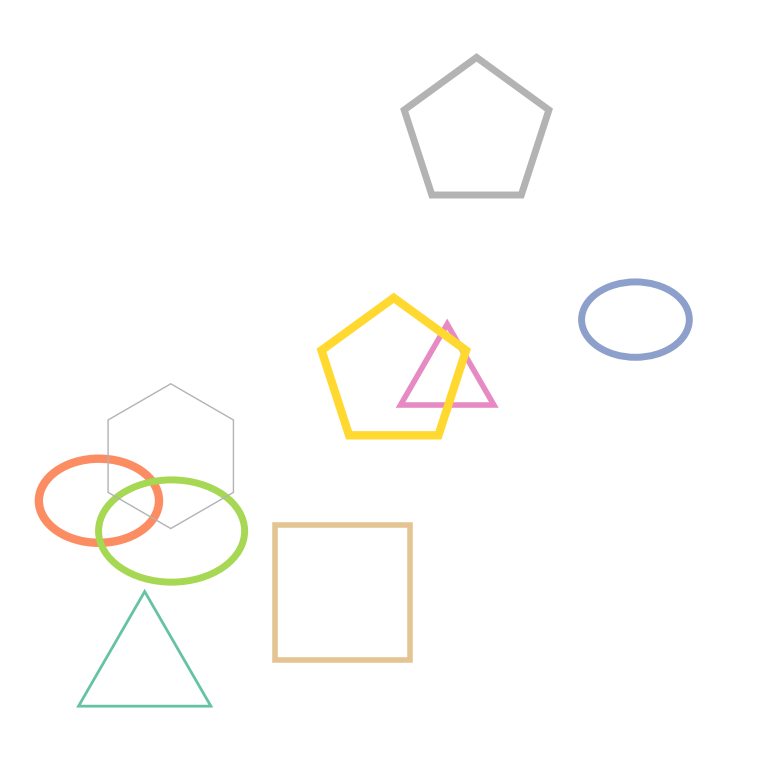[{"shape": "triangle", "thickness": 1, "radius": 0.5, "center": [0.188, 0.133]}, {"shape": "oval", "thickness": 3, "radius": 0.39, "center": [0.128, 0.35]}, {"shape": "oval", "thickness": 2.5, "radius": 0.35, "center": [0.825, 0.585]}, {"shape": "triangle", "thickness": 2, "radius": 0.35, "center": [0.581, 0.509]}, {"shape": "oval", "thickness": 2.5, "radius": 0.47, "center": [0.223, 0.31]}, {"shape": "pentagon", "thickness": 3, "radius": 0.49, "center": [0.511, 0.514]}, {"shape": "square", "thickness": 2, "radius": 0.44, "center": [0.445, 0.231]}, {"shape": "hexagon", "thickness": 0.5, "radius": 0.47, "center": [0.222, 0.408]}, {"shape": "pentagon", "thickness": 2.5, "radius": 0.49, "center": [0.619, 0.827]}]